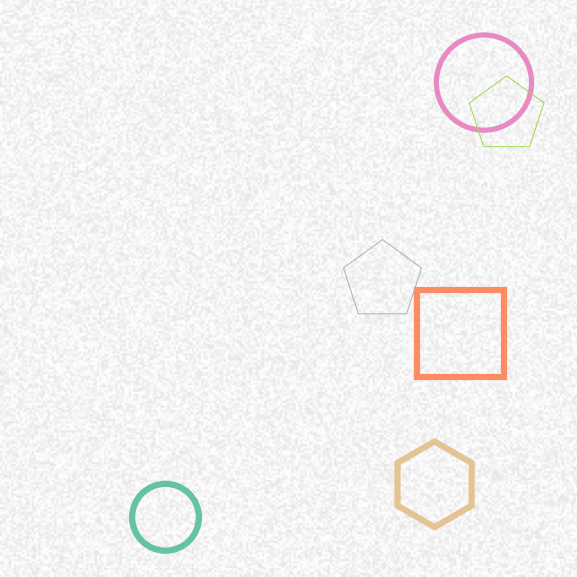[{"shape": "circle", "thickness": 3, "radius": 0.29, "center": [0.287, 0.103]}, {"shape": "square", "thickness": 3, "radius": 0.38, "center": [0.797, 0.422]}, {"shape": "circle", "thickness": 2.5, "radius": 0.41, "center": [0.838, 0.856]}, {"shape": "pentagon", "thickness": 0.5, "radius": 0.34, "center": [0.877, 0.8]}, {"shape": "hexagon", "thickness": 3, "radius": 0.37, "center": [0.753, 0.161]}, {"shape": "pentagon", "thickness": 0.5, "radius": 0.36, "center": [0.662, 0.513]}]